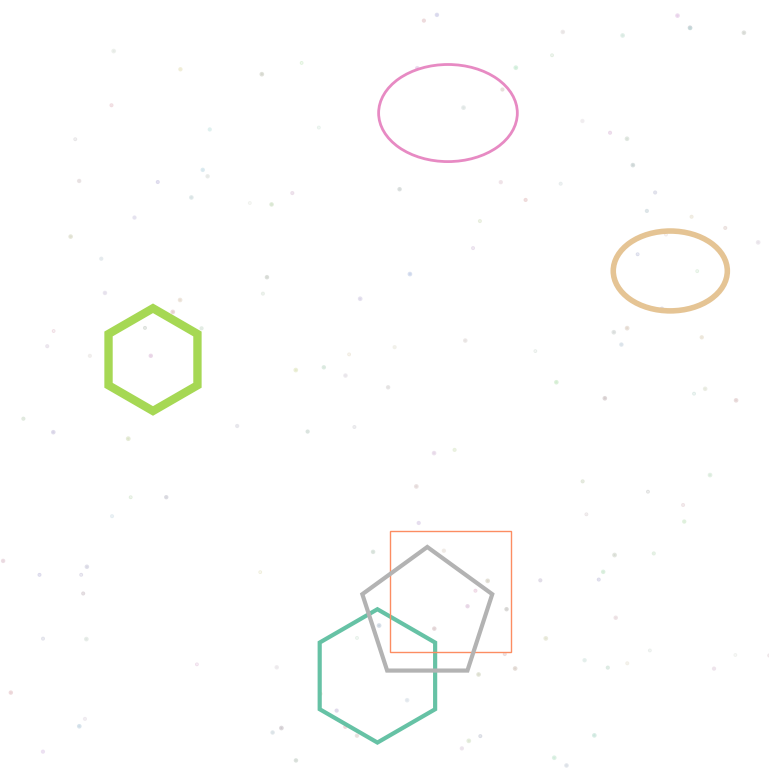[{"shape": "hexagon", "thickness": 1.5, "radius": 0.43, "center": [0.49, 0.122]}, {"shape": "square", "thickness": 0.5, "radius": 0.4, "center": [0.585, 0.232]}, {"shape": "oval", "thickness": 1, "radius": 0.45, "center": [0.582, 0.853]}, {"shape": "hexagon", "thickness": 3, "radius": 0.33, "center": [0.199, 0.533]}, {"shape": "oval", "thickness": 2, "radius": 0.37, "center": [0.871, 0.648]}, {"shape": "pentagon", "thickness": 1.5, "radius": 0.44, "center": [0.555, 0.201]}]